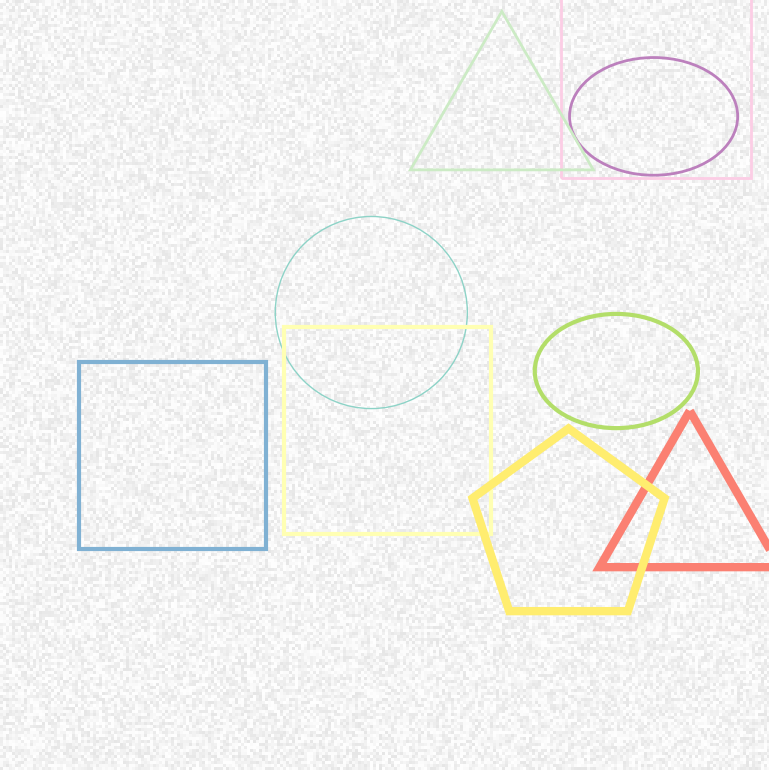[{"shape": "circle", "thickness": 0.5, "radius": 0.62, "center": [0.482, 0.594]}, {"shape": "square", "thickness": 1.5, "radius": 0.67, "center": [0.503, 0.441]}, {"shape": "triangle", "thickness": 3, "radius": 0.68, "center": [0.896, 0.331]}, {"shape": "square", "thickness": 1.5, "radius": 0.61, "center": [0.224, 0.408]}, {"shape": "oval", "thickness": 1.5, "radius": 0.53, "center": [0.8, 0.518]}, {"shape": "square", "thickness": 1, "radius": 0.62, "center": [0.852, 0.892]}, {"shape": "oval", "thickness": 1, "radius": 0.55, "center": [0.849, 0.849]}, {"shape": "triangle", "thickness": 1, "radius": 0.69, "center": [0.652, 0.848]}, {"shape": "pentagon", "thickness": 3, "radius": 0.66, "center": [0.738, 0.312]}]